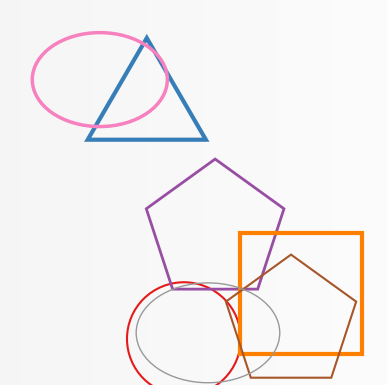[{"shape": "circle", "thickness": 1.5, "radius": 0.73, "center": [0.475, 0.12]}, {"shape": "triangle", "thickness": 3, "radius": 0.88, "center": [0.379, 0.725]}, {"shape": "pentagon", "thickness": 2, "radius": 0.93, "center": [0.555, 0.4]}, {"shape": "square", "thickness": 3, "radius": 0.79, "center": [0.776, 0.238]}, {"shape": "pentagon", "thickness": 1.5, "radius": 0.88, "center": [0.751, 0.162]}, {"shape": "oval", "thickness": 2.5, "radius": 0.87, "center": [0.258, 0.793]}, {"shape": "oval", "thickness": 1, "radius": 0.93, "center": [0.537, 0.136]}]